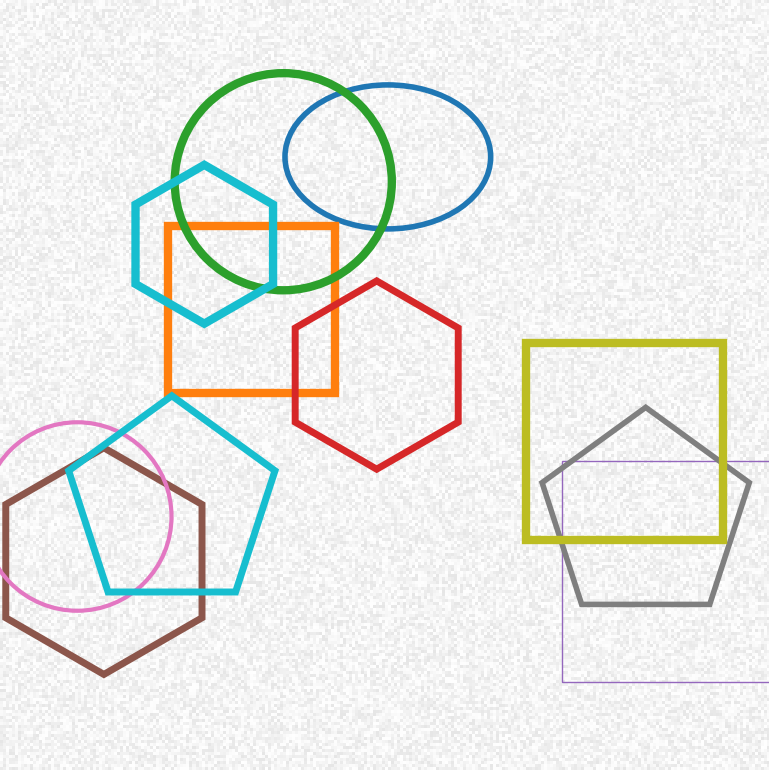[{"shape": "oval", "thickness": 2, "radius": 0.67, "center": [0.504, 0.796]}, {"shape": "square", "thickness": 3, "radius": 0.54, "center": [0.326, 0.598]}, {"shape": "circle", "thickness": 3, "radius": 0.7, "center": [0.368, 0.764]}, {"shape": "hexagon", "thickness": 2.5, "radius": 0.61, "center": [0.489, 0.513]}, {"shape": "square", "thickness": 0.5, "radius": 0.72, "center": [0.874, 0.258]}, {"shape": "hexagon", "thickness": 2.5, "radius": 0.74, "center": [0.135, 0.271]}, {"shape": "circle", "thickness": 1.5, "radius": 0.61, "center": [0.1, 0.329]}, {"shape": "pentagon", "thickness": 2, "radius": 0.71, "center": [0.839, 0.329]}, {"shape": "square", "thickness": 3, "radius": 0.64, "center": [0.811, 0.426]}, {"shape": "pentagon", "thickness": 2.5, "radius": 0.7, "center": [0.223, 0.345]}, {"shape": "hexagon", "thickness": 3, "radius": 0.52, "center": [0.265, 0.683]}]